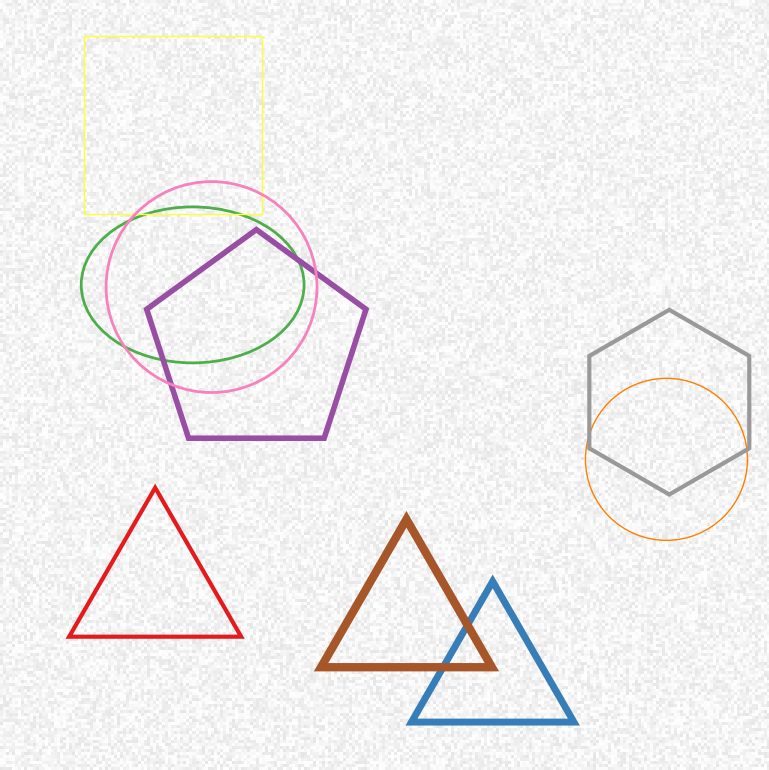[{"shape": "triangle", "thickness": 1.5, "radius": 0.64, "center": [0.202, 0.238]}, {"shape": "triangle", "thickness": 2.5, "radius": 0.61, "center": [0.64, 0.123]}, {"shape": "oval", "thickness": 1, "radius": 0.72, "center": [0.25, 0.63]}, {"shape": "pentagon", "thickness": 2, "radius": 0.75, "center": [0.333, 0.552]}, {"shape": "circle", "thickness": 0.5, "radius": 0.53, "center": [0.866, 0.403]}, {"shape": "square", "thickness": 0.5, "radius": 0.58, "center": [0.225, 0.838]}, {"shape": "triangle", "thickness": 3, "radius": 0.64, "center": [0.528, 0.198]}, {"shape": "circle", "thickness": 1, "radius": 0.68, "center": [0.275, 0.627]}, {"shape": "hexagon", "thickness": 1.5, "radius": 0.6, "center": [0.869, 0.478]}]